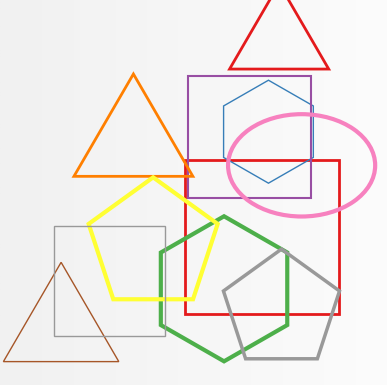[{"shape": "square", "thickness": 2, "radius": 1.0, "center": [0.677, 0.385]}, {"shape": "triangle", "thickness": 2, "radius": 0.74, "center": [0.72, 0.894]}, {"shape": "hexagon", "thickness": 1, "radius": 0.67, "center": [0.693, 0.658]}, {"shape": "hexagon", "thickness": 3, "radius": 0.94, "center": [0.578, 0.25]}, {"shape": "square", "thickness": 1.5, "radius": 0.79, "center": [0.645, 0.645]}, {"shape": "triangle", "thickness": 2, "radius": 0.89, "center": [0.344, 0.631]}, {"shape": "pentagon", "thickness": 3, "radius": 0.88, "center": [0.395, 0.364]}, {"shape": "triangle", "thickness": 1, "radius": 0.86, "center": [0.158, 0.147]}, {"shape": "oval", "thickness": 3, "radius": 0.95, "center": [0.778, 0.571]}, {"shape": "pentagon", "thickness": 2.5, "radius": 0.79, "center": [0.726, 0.195]}, {"shape": "square", "thickness": 1, "radius": 0.72, "center": [0.283, 0.271]}]